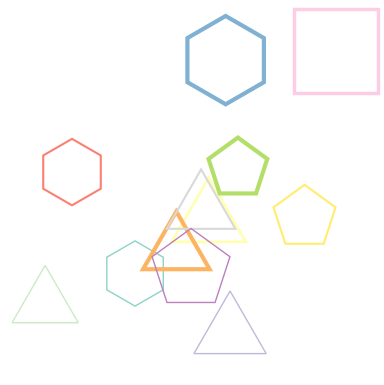[{"shape": "hexagon", "thickness": 1, "radius": 0.42, "center": [0.351, 0.29]}, {"shape": "triangle", "thickness": 2, "radius": 0.56, "center": [0.542, 0.427]}, {"shape": "triangle", "thickness": 1, "radius": 0.54, "center": [0.598, 0.136]}, {"shape": "hexagon", "thickness": 1.5, "radius": 0.43, "center": [0.187, 0.553]}, {"shape": "hexagon", "thickness": 3, "radius": 0.57, "center": [0.586, 0.844]}, {"shape": "triangle", "thickness": 3, "radius": 0.5, "center": [0.458, 0.351]}, {"shape": "pentagon", "thickness": 3, "radius": 0.4, "center": [0.618, 0.562]}, {"shape": "square", "thickness": 2.5, "radius": 0.54, "center": [0.873, 0.867]}, {"shape": "triangle", "thickness": 1.5, "radius": 0.51, "center": [0.522, 0.457]}, {"shape": "pentagon", "thickness": 1, "radius": 0.53, "center": [0.496, 0.3]}, {"shape": "triangle", "thickness": 1, "radius": 0.5, "center": [0.117, 0.211]}, {"shape": "pentagon", "thickness": 1.5, "radius": 0.42, "center": [0.791, 0.435]}]